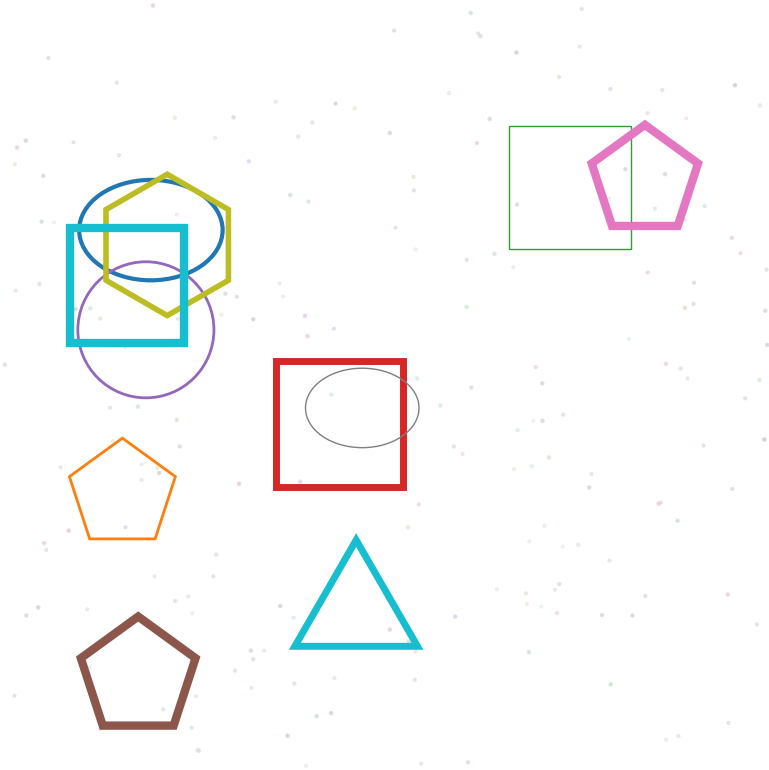[{"shape": "oval", "thickness": 1.5, "radius": 0.47, "center": [0.196, 0.701]}, {"shape": "pentagon", "thickness": 1, "radius": 0.36, "center": [0.159, 0.359]}, {"shape": "square", "thickness": 0.5, "radius": 0.4, "center": [0.74, 0.756]}, {"shape": "square", "thickness": 2.5, "radius": 0.41, "center": [0.441, 0.45]}, {"shape": "circle", "thickness": 1, "radius": 0.44, "center": [0.189, 0.572]}, {"shape": "pentagon", "thickness": 3, "radius": 0.39, "center": [0.179, 0.121]}, {"shape": "pentagon", "thickness": 3, "radius": 0.36, "center": [0.838, 0.765]}, {"shape": "oval", "thickness": 0.5, "radius": 0.37, "center": [0.47, 0.47]}, {"shape": "hexagon", "thickness": 2, "radius": 0.46, "center": [0.217, 0.682]}, {"shape": "square", "thickness": 3, "radius": 0.37, "center": [0.165, 0.629]}, {"shape": "triangle", "thickness": 2.5, "radius": 0.46, "center": [0.463, 0.207]}]